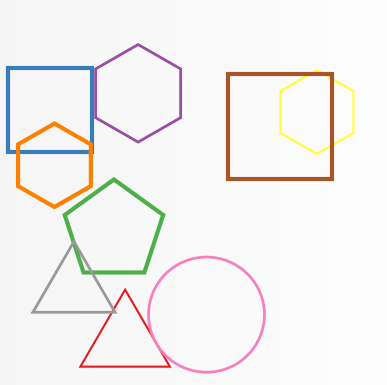[{"shape": "triangle", "thickness": 1.5, "radius": 0.67, "center": [0.323, 0.114]}, {"shape": "square", "thickness": 3, "radius": 0.54, "center": [0.13, 0.714]}, {"shape": "pentagon", "thickness": 3, "radius": 0.67, "center": [0.294, 0.4]}, {"shape": "hexagon", "thickness": 2, "radius": 0.63, "center": [0.356, 0.758]}, {"shape": "hexagon", "thickness": 3, "radius": 0.54, "center": [0.141, 0.571]}, {"shape": "hexagon", "thickness": 1.5, "radius": 0.54, "center": [0.818, 0.709]}, {"shape": "square", "thickness": 3, "radius": 0.68, "center": [0.723, 0.672]}, {"shape": "circle", "thickness": 2, "radius": 0.75, "center": [0.533, 0.183]}, {"shape": "triangle", "thickness": 2, "radius": 0.61, "center": [0.191, 0.25]}]